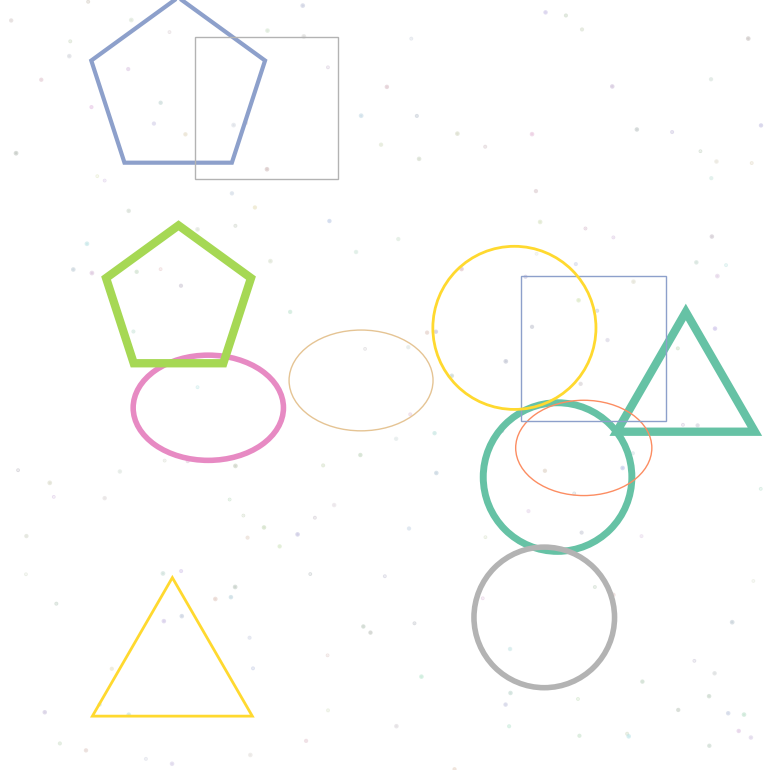[{"shape": "circle", "thickness": 2.5, "radius": 0.48, "center": [0.724, 0.38]}, {"shape": "triangle", "thickness": 3, "radius": 0.52, "center": [0.891, 0.491]}, {"shape": "oval", "thickness": 0.5, "radius": 0.44, "center": [0.758, 0.418]}, {"shape": "pentagon", "thickness": 1.5, "radius": 0.59, "center": [0.231, 0.885]}, {"shape": "square", "thickness": 0.5, "radius": 0.47, "center": [0.771, 0.547]}, {"shape": "oval", "thickness": 2, "radius": 0.49, "center": [0.271, 0.47]}, {"shape": "pentagon", "thickness": 3, "radius": 0.49, "center": [0.232, 0.608]}, {"shape": "triangle", "thickness": 1, "radius": 0.6, "center": [0.224, 0.13]}, {"shape": "circle", "thickness": 1, "radius": 0.53, "center": [0.668, 0.574]}, {"shape": "oval", "thickness": 0.5, "radius": 0.47, "center": [0.469, 0.506]}, {"shape": "circle", "thickness": 2, "radius": 0.46, "center": [0.707, 0.198]}, {"shape": "square", "thickness": 0.5, "radius": 0.46, "center": [0.346, 0.86]}]